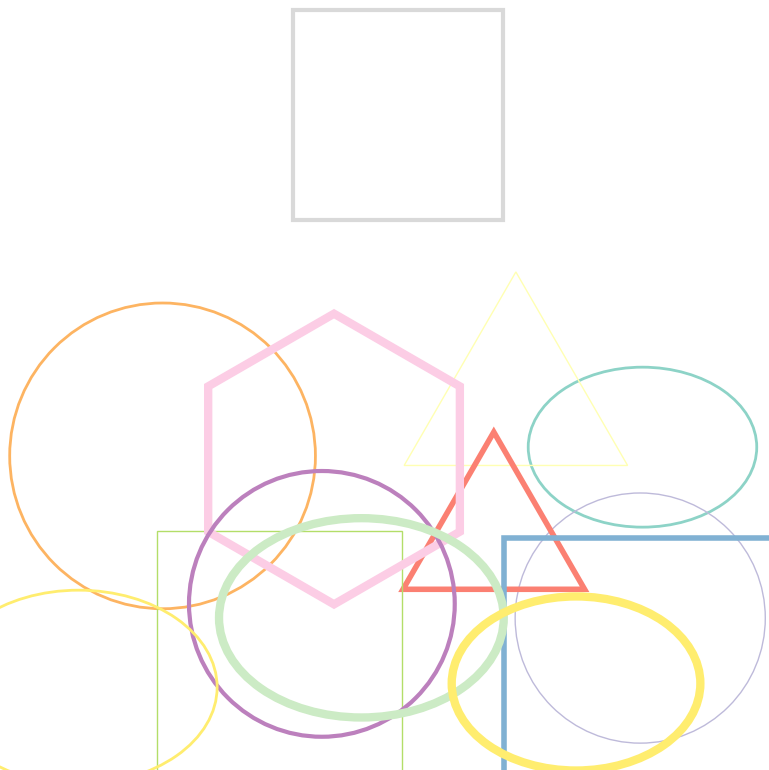[{"shape": "oval", "thickness": 1, "radius": 0.74, "center": [0.834, 0.419]}, {"shape": "triangle", "thickness": 0.5, "radius": 0.84, "center": [0.67, 0.479]}, {"shape": "circle", "thickness": 0.5, "radius": 0.81, "center": [0.831, 0.197]}, {"shape": "triangle", "thickness": 2, "radius": 0.68, "center": [0.641, 0.303]}, {"shape": "square", "thickness": 2, "radius": 0.97, "center": [0.848, 0.108]}, {"shape": "circle", "thickness": 1, "radius": 0.99, "center": [0.211, 0.408]}, {"shape": "square", "thickness": 0.5, "radius": 0.8, "center": [0.363, 0.152]}, {"shape": "hexagon", "thickness": 3, "radius": 0.94, "center": [0.434, 0.404]}, {"shape": "square", "thickness": 1.5, "radius": 0.68, "center": [0.517, 0.851]}, {"shape": "circle", "thickness": 1.5, "radius": 0.86, "center": [0.418, 0.216]}, {"shape": "oval", "thickness": 3, "radius": 0.92, "center": [0.469, 0.198]}, {"shape": "oval", "thickness": 1, "radius": 0.9, "center": [0.102, 0.108]}, {"shape": "oval", "thickness": 3, "radius": 0.81, "center": [0.748, 0.112]}]